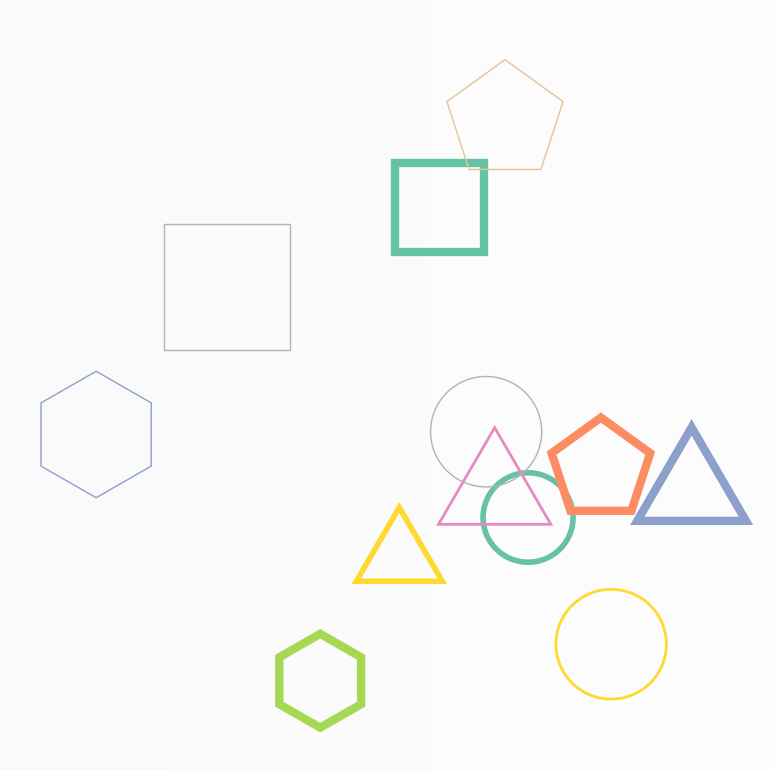[{"shape": "square", "thickness": 3, "radius": 0.29, "center": [0.567, 0.73]}, {"shape": "circle", "thickness": 2, "radius": 0.29, "center": [0.681, 0.328]}, {"shape": "pentagon", "thickness": 3, "radius": 0.33, "center": [0.775, 0.391]}, {"shape": "triangle", "thickness": 3, "radius": 0.4, "center": [0.892, 0.364]}, {"shape": "hexagon", "thickness": 0.5, "radius": 0.41, "center": [0.124, 0.436]}, {"shape": "triangle", "thickness": 1, "radius": 0.42, "center": [0.638, 0.361]}, {"shape": "hexagon", "thickness": 3, "radius": 0.3, "center": [0.413, 0.116]}, {"shape": "circle", "thickness": 1, "radius": 0.36, "center": [0.789, 0.163]}, {"shape": "triangle", "thickness": 2, "radius": 0.32, "center": [0.515, 0.277]}, {"shape": "pentagon", "thickness": 0.5, "radius": 0.39, "center": [0.652, 0.844]}, {"shape": "square", "thickness": 0.5, "radius": 0.41, "center": [0.293, 0.628]}, {"shape": "circle", "thickness": 0.5, "radius": 0.36, "center": [0.627, 0.439]}]